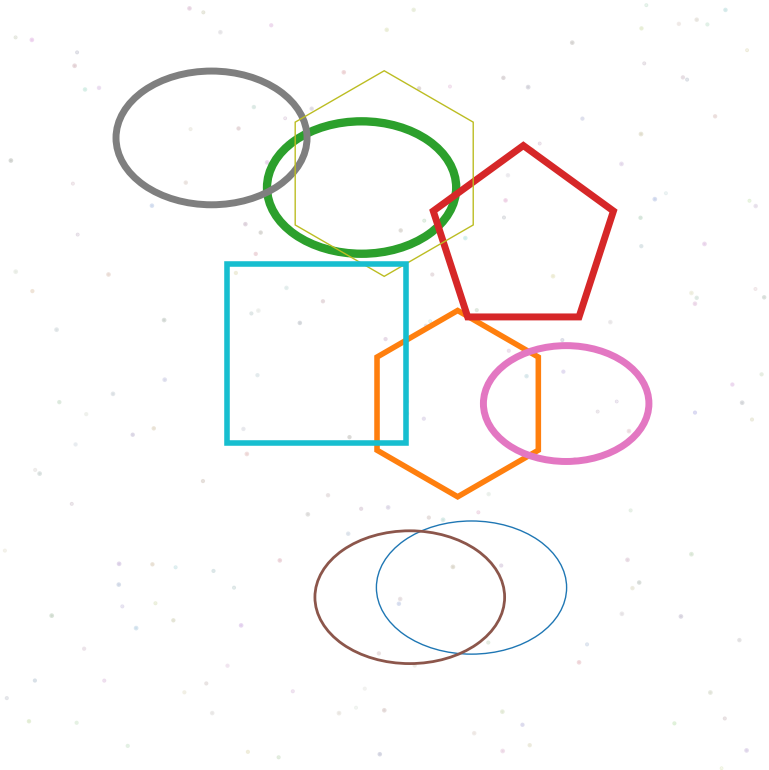[{"shape": "oval", "thickness": 0.5, "radius": 0.62, "center": [0.612, 0.237]}, {"shape": "hexagon", "thickness": 2, "radius": 0.6, "center": [0.594, 0.476]}, {"shape": "oval", "thickness": 3, "radius": 0.61, "center": [0.47, 0.756]}, {"shape": "pentagon", "thickness": 2.5, "radius": 0.62, "center": [0.68, 0.688]}, {"shape": "oval", "thickness": 1, "radius": 0.62, "center": [0.532, 0.224]}, {"shape": "oval", "thickness": 2.5, "radius": 0.54, "center": [0.735, 0.476]}, {"shape": "oval", "thickness": 2.5, "radius": 0.62, "center": [0.275, 0.821]}, {"shape": "hexagon", "thickness": 0.5, "radius": 0.67, "center": [0.499, 0.775]}, {"shape": "square", "thickness": 2, "radius": 0.58, "center": [0.411, 0.541]}]